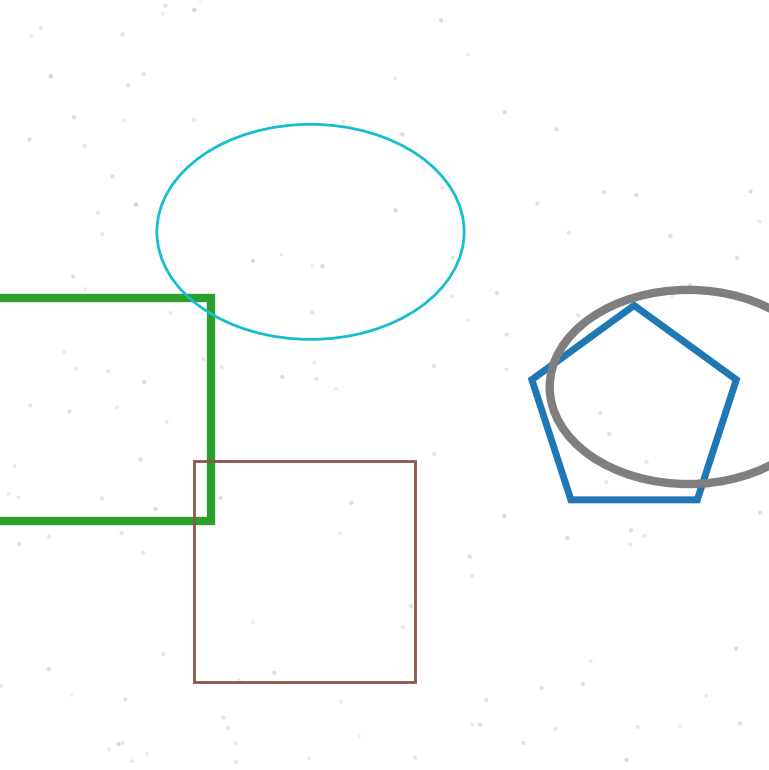[{"shape": "pentagon", "thickness": 2.5, "radius": 0.7, "center": [0.824, 0.464]}, {"shape": "square", "thickness": 3, "radius": 0.72, "center": [0.129, 0.468]}, {"shape": "square", "thickness": 1, "radius": 0.72, "center": [0.395, 0.257]}, {"shape": "oval", "thickness": 3, "radius": 0.9, "center": [0.894, 0.497]}, {"shape": "oval", "thickness": 1, "radius": 1.0, "center": [0.403, 0.699]}]